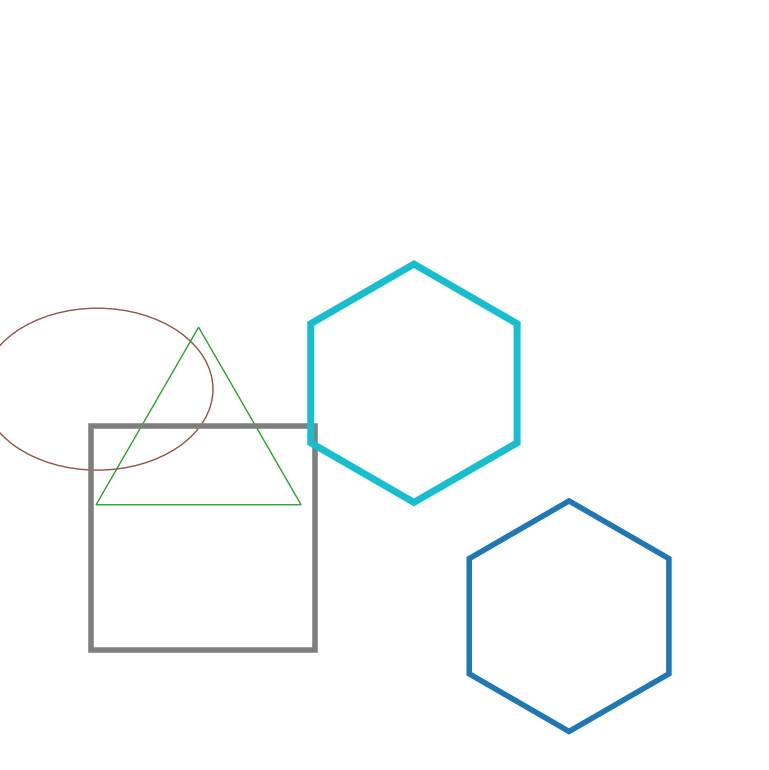[{"shape": "hexagon", "thickness": 2, "radius": 0.75, "center": [0.739, 0.2]}, {"shape": "triangle", "thickness": 0.5, "radius": 0.77, "center": [0.258, 0.421]}, {"shape": "oval", "thickness": 0.5, "radius": 0.75, "center": [0.126, 0.495]}, {"shape": "square", "thickness": 2, "radius": 0.73, "center": [0.263, 0.301]}, {"shape": "hexagon", "thickness": 2.5, "radius": 0.77, "center": [0.538, 0.502]}]